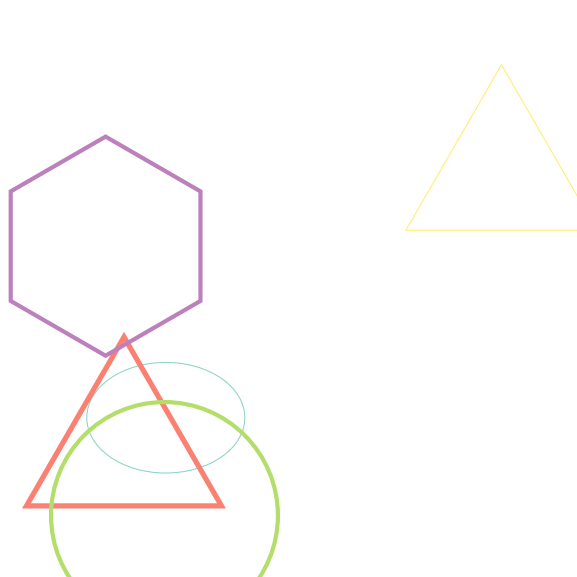[{"shape": "oval", "thickness": 0.5, "radius": 0.68, "center": [0.287, 0.276]}, {"shape": "triangle", "thickness": 2.5, "radius": 0.97, "center": [0.215, 0.221]}, {"shape": "circle", "thickness": 2, "radius": 0.98, "center": [0.285, 0.106]}, {"shape": "hexagon", "thickness": 2, "radius": 0.95, "center": [0.183, 0.573]}, {"shape": "triangle", "thickness": 0.5, "radius": 0.96, "center": [0.868, 0.696]}]